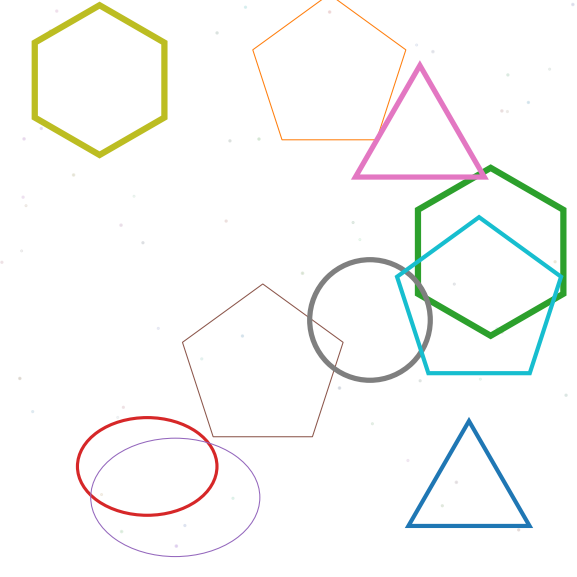[{"shape": "triangle", "thickness": 2, "radius": 0.61, "center": [0.812, 0.149]}, {"shape": "pentagon", "thickness": 0.5, "radius": 0.7, "center": [0.57, 0.87]}, {"shape": "hexagon", "thickness": 3, "radius": 0.73, "center": [0.85, 0.563]}, {"shape": "oval", "thickness": 1.5, "radius": 0.6, "center": [0.255, 0.191]}, {"shape": "oval", "thickness": 0.5, "radius": 0.73, "center": [0.304, 0.138]}, {"shape": "pentagon", "thickness": 0.5, "radius": 0.73, "center": [0.455, 0.361]}, {"shape": "triangle", "thickness": 2.5, "radius": 0.64, "center": [0.727, 0.757]}, {"shape": "circle", "thickness": 2.5, "radius": 0.52, "center": [0.641, 0.445]}, {"shape": "hexagon", "thickness": 3, "radius": 0.65, "center": [0.172, 0.86]}, {"shape": "pentagon", "thickness": 2, "radius": 0.75, "center": [0.83, 0.474]}]